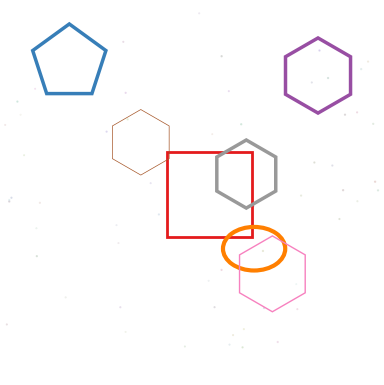[{"shape": "square", "thickness": 2, "radius": 0.56, "center": [0.545, 0.494]}, {"shape": "pentagon", "thickness": 2.5, "radius": 0.5, "center": [0.18, 0.838]}, {"shape": "hexagon", "thickness": 2.5, "radius": 0.49, "center": [0.826, 0.804]}, {"shape": "oval", "thickness": 3, "radius": 0.4, "center": [0.66, 0.354]}, {"shape": "hexagon", "thickness": 0.5, "radius": 0.43, "center": [0.366, 0.63]}, {"shape": "hexagon", "thickness": 1, "radius": 0.49, "center": [0.707, 0.289]}, {"shape": "hexagon", "thickness": 2.5, "radius": 0.44, "center": [0.64, 0.548]}]